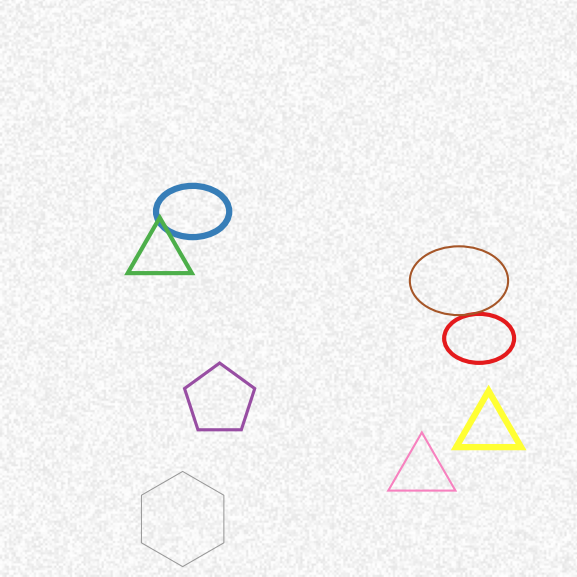[{"shape": "oval", "thickness": 2, "radius": 0.3, "center": [0.83, 0.413]}, {"shape": "oval", "thickness": 3, "radius": 0.32, "center": [0.334, 0.633]}, {"shape": "triangle", "thickness": 2, "radius": 0.32, "center": [0.277, 0.558]}, {"shape": "pentagon", "thickness": 1.5, "radius": 0.32, "center": [0.38, 0.307]}, {"shape": "triangle", "thickness": 3, "radius": 0.32, "center": [0.846, 0.257]}, {"shape": "oval", "thickness": 1, "radius": 0.43, "center": [0.795, 0.513]}, {"shape": "triangle", "thickness": 1, "radius": 0.34, "center": [0.73, 0.183]}, {"shape": "hexagon", "thickness": 0.5, "radius": 0.41, "center": [0.316, 0.1]}]